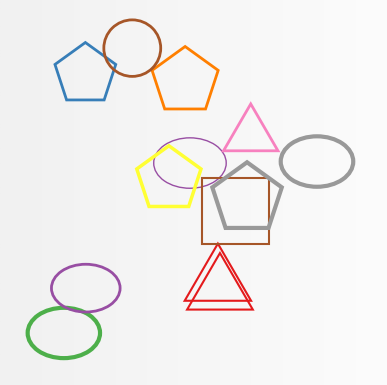[{"shape": "triangle", "thickness": 1.5, "radius": 0.49, "center": [0.568, 0.245]}, {"shape": "triangle", "thickness": 1.5, "radius": 0.49, "center": [0.562, 0.268]}, {"shape": "pentagon", "thickness": 2, "radius": 0.41, "center": [0.22, 0.807]}, {"shape": "oval", "thickness": 3, "radius": 0.47, "center": [0.165, 0.135]}, {"shape": "oval", "thickness": 1, "radius": 0.47, "center": [0.49, 0.577]}, {"shape": "oval", "thickness": 2, "radius": 0.44, "center": [0.221, 0.252]}, {"shape": "pentagon", "thickness": 2, "radius": 0.45, "center": [0.478, 0.79]}, {"shape": "pentagon", "thickness": 2.5, "radius": 0.44, "center": [0.436, 0.534]}, {"shape": "circle", "thickness": 2, "radius": 0.37, "center": [0.341, 0.875]}, {"shape": "square", "thickness": 1.5, "radius": 0.43, "center": [0.607, 0.451]}, {"shape": "triangle", "thickness": 2, "radius": 0.41, "center": [0.647, 0.649]}, {"shape": "oval", "thickness": 3, "radius": 0.47, "center": [0.818, 0.58]}, {"shape": "pentagon", "thickness": 3, "radius": 0.47, "center": [0.638, 0.484]}]